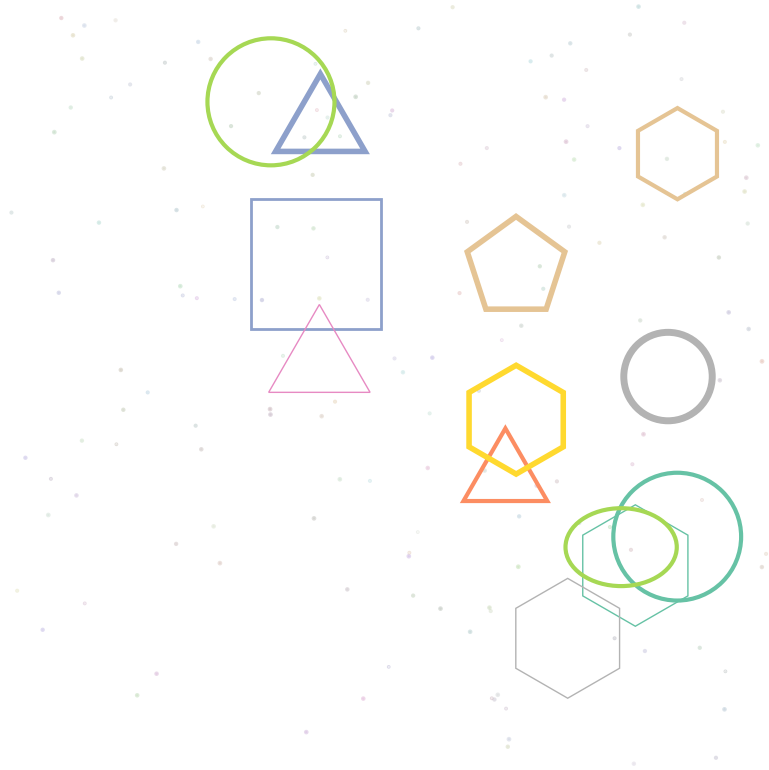[{"shape": "circle", "thickness": 1.5, "radius": 0.41, "center": [0.88, 0.303]}, {"shape": "hexagon", "thickness": 0.5, "radius": 0.39, "center": [0.825, 0.266]}, {"shape": "triangle", "thickness": 1.5, "radius": 0.31, "center": [0.656, 0.381]}, {"shape": "triangle", "thickness": 2, "radius": 0.34, "center": [0.416, 0.837]}, {"shape": "square", "thickness": 1, "radius": 0.42, "center": [0.411, 0.657]}, {"shape": "triangle", "thickness": 0.5, "radius": 0.38, "center": [0.415, 0.528]}, {"shape": "oval", "thickness": 1.5, "radius": 0.36, "center": [0.807, 0.289]}, {"shape": "circle", "thickness": 1.5, "radius": 0.41, "center": [0.352, 0.868]}, {"shape": "hexagon", "thickness": 2, "radius": 0.35, "center": [0.67, 0.455]}, {"shape": "hexagon", "thickness": 1.5, "radius": 0.3, "center": [0.88, 0.8]}, {"shape": "pentagon", "thickness": 2, "radius": 0.33, "center": [0.67, 0.652]}, {"shape": "hexagon", "thickness": 0.5, "radius": 0.39, "center": [0.737, 0.171]}, {"shape": "circle", "thickness": 2.5, "radius": 0.29, "center": [0.868, 0.511]}]